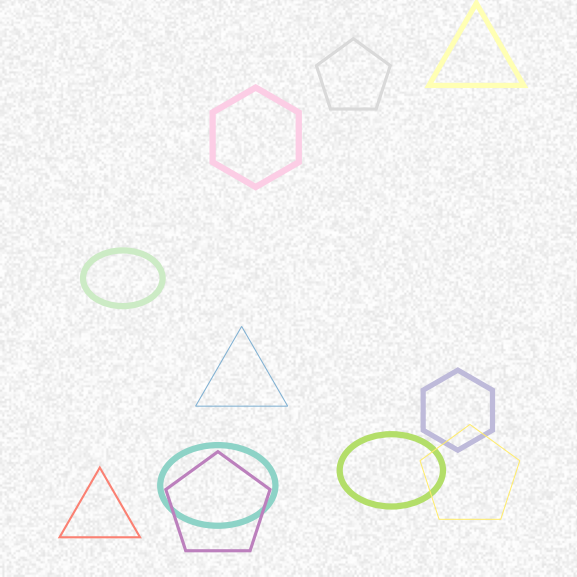[{"shape": "oval", "thickness": 3, "radius": 0.5, "center": [0.377, 0.159]}, {"shape": "triangle", "thickness": 2.5, "radius": 0.47, "center": [0.825, 0.899]}, {"shape": "hexagon", "thickness": 2.5, "radius": 0.35, "center": [0.793, 0.289]}, {"shape": "triangle", "thickness": 1, "radius": 0.4, "center": [0.173, 0.109]}, {"shape": "triangle", "thickness": 0.5, "radius": 0.46, "center": [0.418, 0.342]}, {"shape": "oval", "thickness": 3, "radius": 0.45, "center": [0.678, 0.185]}, {"shape": "hexagon", "thickness": 3, "radius": 0.43, "center": [0.443, 0.761]}, {"shape": "pentagon", "thickness": 1.5, "radius": 0.34, "center": [0.612, 0.865]}, {"shape": "pentagon", "thickness": 1.5, "radius": 0.47, "center": [0.377, 0.122]}, {"shape": "oval", "thickness": 3, "radius": 0.34, "center": [0.213, 0.517]}, {"shape": "pentagon", "thickness": 0.5, "radius": 0.45, "center": [0.814, 0.173]}]